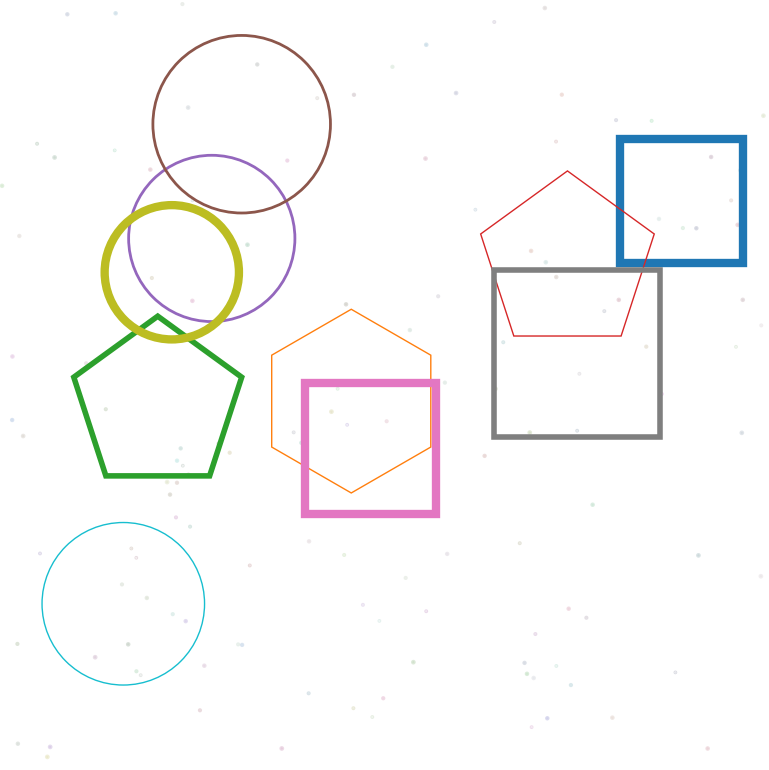[{"shape": "square", "thickness": 3, "radius": 0.4, "center": [0.885, 0.739]}, {"shape": "hexagon", "thickness": 0.5, "radius": 0.6, "center": [0.456, 0.479]}, {"shape": "pentagon", "thickness": 2, "radius": 0.57, "center": [0.205, 0.475]}, {"shape": "pentagon", "thickness": 0.5, "radius": 0.59, "center": [0.737, 0.659]}, {"shape": "circle", "thickness": 1, "radius": 0.54, "center": [0.275, 0.69]}, {"shape": "circle", "thickness": 1, "radius": 0.58, "center": [0.314, 0.839]}, {"shape": "square", "thickness": 3, "radius": 0.43, "center": [0.481, 0.417]}, {"shape": "square", "thickness": 2, "radius": 0.54, "center": [0.749, 0.541]}, {"shape": "circle", "thickness": 3, "radius": 0.44, "center": [0.223, 0.646]}, {"shape": "circle", "thickness": 0.5, "radius": 0.53, "center": [0.16, 0.216]}]